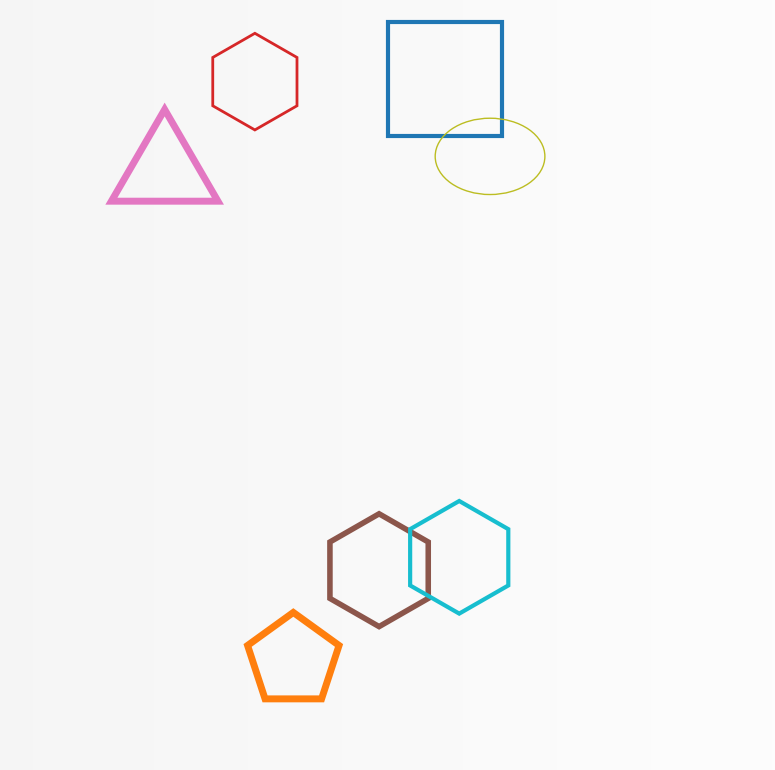[{"shape": "square", "thickness": 1.5, "radius": 0.37, "center": [0.575, 0.897]}, {"shape": "pentagon", "thickness": 2.5, "radius": 0.31, "center": [0.378, 0.143]}, {"shape": "hexagon", "thickness": 1, "radius": 0.31, "center": [0.329, 0.894]}, {"shape": "hexagon", "thickness": 2, "radius": 0.37, "center": [0.489, 0.259]}, {"shape": "triangle", "thickness": 2.5, "radius": 0.4, "center": [0.212, 0.778]}, {"shape": "oval", "thickness": 0.5, "radius": 0.35, "center": [0.632, 0.797]}, {"shape": "hexagon", "thickness": 1.5, "radius": 0.37, "center": [0.593, 0.276]}]